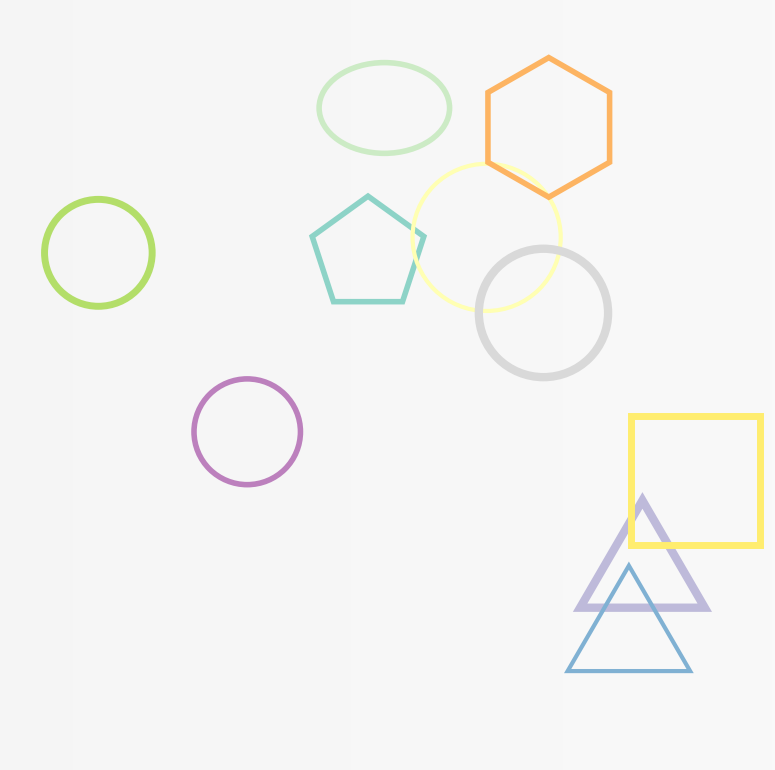[{"shape": "pentagon", "thickness": 2, "radius": 0.38, "center": [0.475, 0.669]}, {"shape": "circle", "thickness": 1.5, "radius": 0.48, "center": [0.628, 0.692]}, {"shape": "triangle", "thickness": 3, "radius": 0.46, "center": [0.829, 0.257]}, {"shape": "triangle", "thickness": 1.5, "radius": 0.46, "center": [0.811, 0.174]}, {"shape": "hexagon", "thickness": 2, "radius": 0.45, "center": [0.708, 0.835]}, {"shape": "circle", "thickness": 2.5, "radius": 0.35, "center": [0.127, 0.672]}, {"shape": "circle", "thickness": 3, "radius": 0.42, "center": [0.701, 0.594]}, {"shape": "circle", "thickness": 2, "radius": 0.34, "center": [0.319, 0.439]}, {"shape": "oval", "thickness": 2, "radius": 0.42, "center": [0.496, 0.86]}, {"shape": "square", "thickness": 2.5, "radius": 0.42, "center": [0.897, 0.376]}]